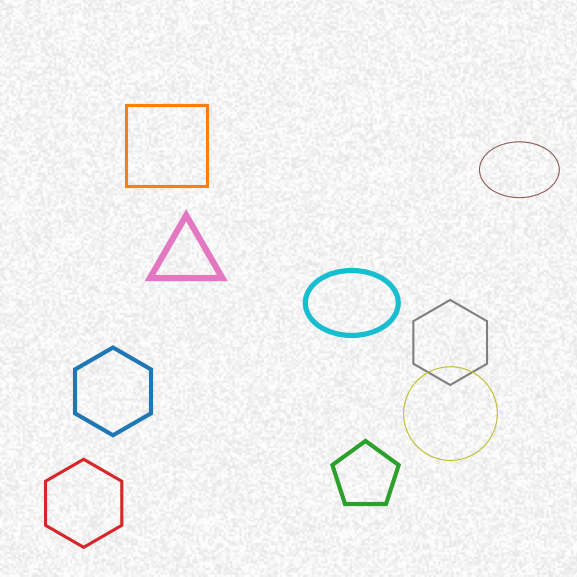[{"shape": "hexagon", "thickness": 2, "radius": 0.38, "center": [0.196, 0.321]}, {"shape": "square", "thickness": 1.5, "radius": 0.35, "center": [0.288, 0.747]}, {"shape": "pentagon", "thickness": 2, "radius": 0.3, "center": [0.633, 0.175]}, {"shape": "hexagon", "thickness": 1.5, "radius": 0.38, "center": [0.145, 0.128]}, {"shape": "oval", "thickness": 0.5, "radius": 0.35, "center": [0.899, 0.705]}, {"shape": "triangle", "thickness": 3, "radius": 0.36, "center": [0.322, 0.554]}, {"shape": "hexagon", "thickness": 1, "radius": 0.37, "center": [0.78, 0.406]}, {"shape": "circle", "thickness": 0.5, "radius": 0.41, "center": [0.78, 0.283]}, {"shape": "oval", "thickness": 2.5, "radius": 0.4, "center": [0.609, 0.475]}]